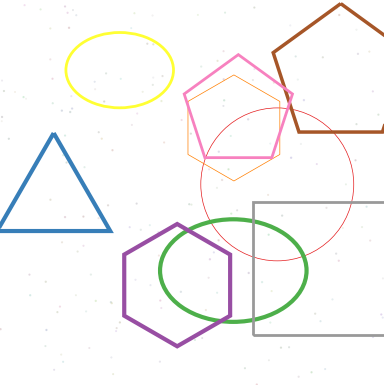[{"shape": "circle", "thickness": 0.5, "radius": 0.99, "center": [0.72, 0.521]}, {"shape": "triangle", "thickness": 3, "radius": 0.85, "center": [0.139, 0.485]}, {"shape": "oval", "thickness": 3, "radius": 0.95, "center": [0.606, 0.297]}, {"shape": "hexagon", "thickness": 3, "radius": 0.79, "center": [0.46, 0.259]}, {"shape": "hexagon", "thickness": 0.5, "radius": 0.69, "center": [0.608, 0.668]}, {"shape": "oval", "thickness": 2, "radius": 0.7, "center": [0.311, 0.818]}, {"shape": "pentagon", "thickness": 2.5, "radius": 0.92, "center": [0.885, 0.806]}, {"shape": "pentagon", "thickness": 2, "radius": 0.74, "center": [0.619, 0.71]}, {"shape": "square", "thickness": 2, "radius": 0.87, "center": [0.83, 0.302]}]